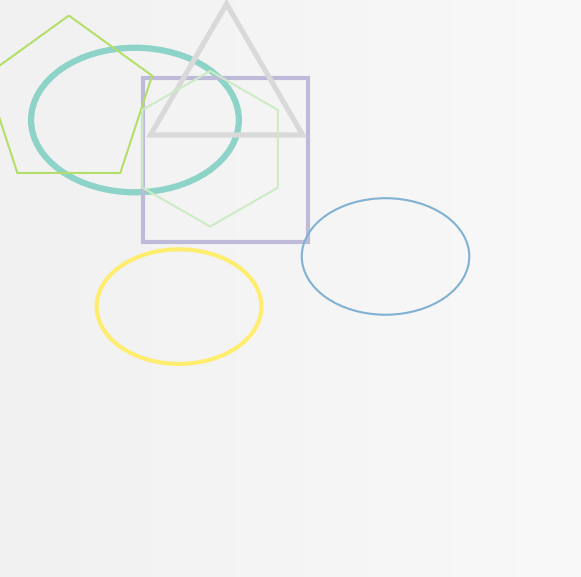[{"shape": "oval", "thickness": 3, "radius": 0.89, "center": [0.232, 0.791]}, {"shape": "square", "thickness": 2, "radius": 0.71, "center": [0.388, 0.722]}, {"shape": "oval", "thickness": 1, "radius": 0.72, "center": [0.663, 0.555]}, {"shape": "pentagon", "thickness": 1, "radius": 0.75, "center": [0.118, 0.822]}, {"shape": "triangle", "thickness": 2.5, "radius": 0.76, "center": [0.39, 0.841]}, {"shape": "hexagon", "thickness": 1, "radius": 0.67, "center": [0.361, 0.742]}, {"shape": "oval", "thickness": 2, "radius": 0.71, "center": [0.308, 0.468]}]